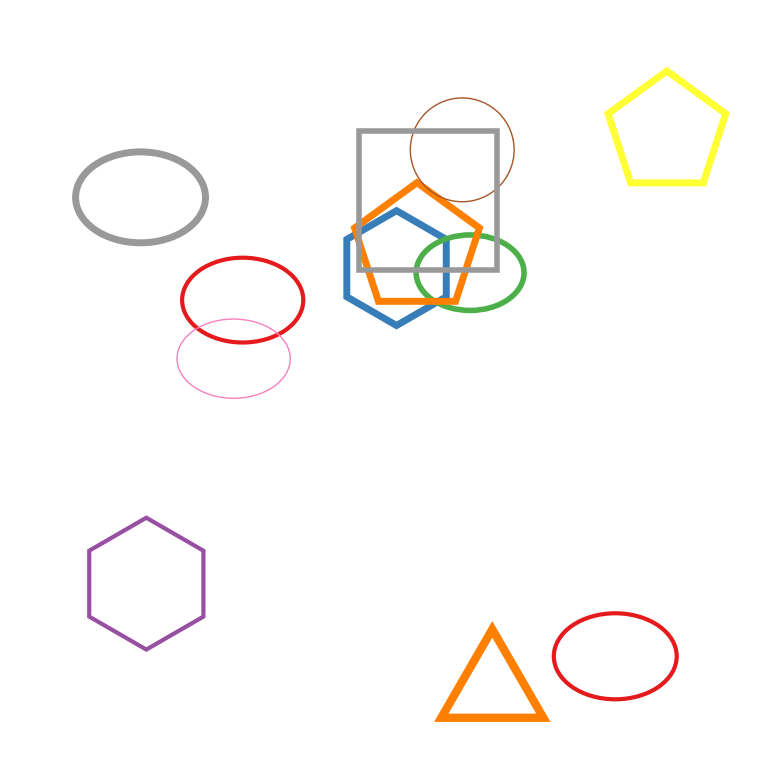[{"shape": "oval", "thickness": 1.5, "radius": 0.39, "center": [0.315, 0.61]}, {"shape": "oval", "thickness": 1.5, "radius": 0.4, "center": [0.799, 0.148]}, {"shape": "hexagon", "thickness": 2.5, "radius": 0.37, "center": [0.515, 0.652]}, {"shape": "oval", "thickness": 2, "radius": 0.35, "center": [0.611, 0.646]}, {"shape": "hexagon", "thickness": 1.5, "radius": 0.43, "center": [0.19, 0.242]}, {"shape": "pentagon", "thickness": 2.5, "radius": 0.43, "center": [0.542, 0.678]}, {"shape": "triangle", "thickness": 3, "radius": 0.38, "center": [0.639, 0.106]}, {"shape": "pentagon", "thickness": 2.5, "radius": 0.4, "center": [0.866, 0.827]}, {"shape": "circle", "thickness": 0.5, "radius": 0.34, "center": [0.6, 0.805]}, {"shape": "oval", "thickness": 0.5, "radius": 0.37, "center": [0.303, 0.534]}, {"shape": "square", "thickness": 2, "radius": 0.45, "center": [0.556, 0.739]}, {"shape": "oval", "thickness": 2.5, "radius": 0.42, "center": [0.183, 0.744]}]